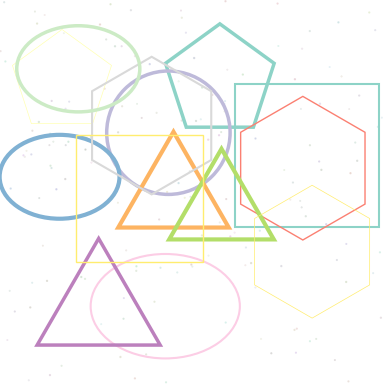[{"shape": "square", "thickness": 1.5, "radius": 0.93, "center": [0.798, 0.595]}, {"shape": "pentagon", "thickness": 2.5, "radius": 0.74, "center": [0.571, 0.79]}, {"shape": "pentagon", "thickness": 0.5, "radius": 0.68, "center": [0.161, 0.788]}, {"shape": "circle", "thickness": 2.5, "radius": 0.8, "center": [0.437, 0.655]}, {"shape": "hexagon", "thickness": 1, "radius": 0.93, "center": [0.787, 0.563]}, {"shape": "oval", "thickness": 3, "radius": 0.78, "center": [0.155, 0.541]}, {"shape": "triangle", "thickness": 3, "radius": 0.83, "center": [0.451, 0.492]}, {"shape": "triangle", "thickness": 3, "radius": 0.78, "center": [0.575, 0.457]}, {"shape": "oval", "thickness": 1.5, "radius": 0.97, "center": [0.429, 0.205]}, {"shape": "hexagon", "thickness": 1.5, "radius": 0.89, "center": [0.394, 0.674]}, {"shape": "triangle", "thickness": 2.5, "radius": 0.92, "center": [0.256, 0.196]}, {"shape": "oval", "thickness": 2.5, "radius": 0.8, "center": [0.203, 0.821]}, {"shape": "square", "thickness": 1, "radius": 0.82, "center": [0.361, 0.486]}, {"shape": "hexagon", "thickness": 0.5, "radius": 0.86, "center": [0.811, 0.346]}]